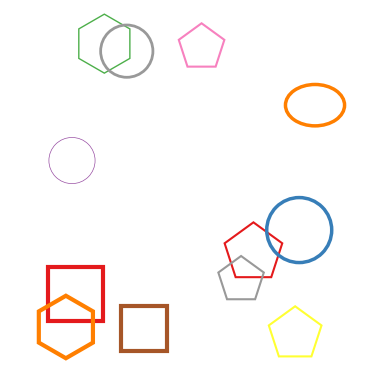[{"shape": "square", "thickness": 3, "radius": 0.35, "center": [0.196, 0.236]}, {"shape": "pentagon", "thickness": 1.5, "radius": 0.39, "center": [0.658, 0.344]}, {"shape": "circle", "thickness": 2.5, "radius": 0.42, "center": [0.777, 0.402]}, {"shape": "hexagon", "thickness": 1, "radius": 0.38, "center": [0.271, 0.887]}, {"shape": "circle", "thickness": 0.5, "radius": 0.3, "center": [0.187, 0.583]}, {"shape": "oval", "thickness": 2.5, "radius": 0.38, "center": [0.818, 0.727]}, {"shape": "hexagon", "thickness": 3, "radius": 0.41, "center": [0.171, 0.151]}, {"shape": "pentagon", "thickness": 1.5, "radius": 0.36, "center": [0.767, 0.132]}, {"shape": "square", "thickness": 3, "radius": 0.3, "center": [0.374, 0.147]}, {"shape": "pentagon", "thickness": 1.5, "radius": 0.31, "center": [0.524, 0.877]}, {"shape": "pentagon", "thickness": 1.5, "radius": 0.31, "center": [0.626, 0.273]}, {"shape": "circle", "thickness": 2, "radius": 0.34, "center": [0.329, 0.867]}]